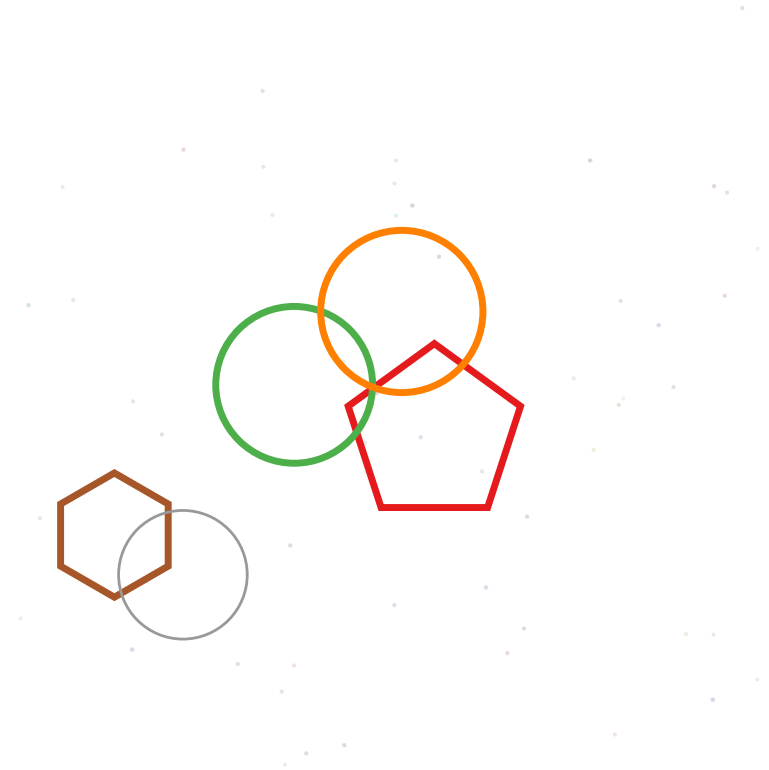[{"shape": "pentagon", "thickness": 2.5, "radius": 0.59, "center": [0.564, 0.436]}, {"shape": "circle", "thickness": 2.5, "radius": 0.51, "center": [0.382, 0.5]}, {"shape": "circle", "thickness": 2.5, "radius": 0.53, "center": [0.522, 0.595]}, {"shape": "hexagon", "thickness": 2.5, "radius": 0.4, "center": [0.149, 0.305]}, {"shape": "circle", "thickness": 1, "radius": 0.42, "center": [0.238, 0.254]}]